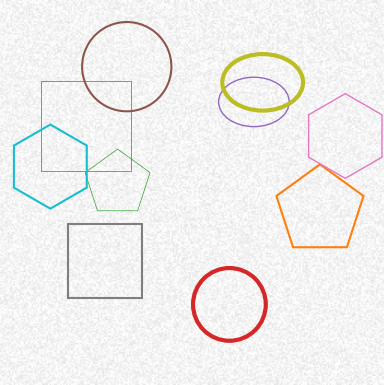[{"shape": "square", "thickness": 0.5, "radius": 0.58, "center": [0.223, 0.673]}, {"shape": "pentagon", "thickness": 1.5, "radius": 0.59, "center": [0.831, 0.454]}, {"shape": "pentagon", "thickness": 0.5, "radius": 0.44, "center": [0.305, 0.524]}, {"shape": "circle", "thickness": 3, "radius": 0.47, "center": [0.596, 0.209]}, {"shape": "oval", "thickness": 1, "radius": 0.46, "center": [0.659, 0.735]}, {"shape": "circle", "thickness": 1.5, "radius": 0.58, "center": [0.329, 0.827]}, {"shape": "hexagon", "thickness": 1, "radius": 0.55, "center": [0.897, 0.647]}, {"shape": "square", "thickness": 1.5, "radius": 0.48, "center": [0.272, 0.321]}, {"shape": "oval", "thickness": 3, "radius": 0.52, "center": [0.682, 0.786]}, {"shape": "hexagon", "thickness": 1.5, "radius": 0.55, "center": [0.131, 0.567]}]